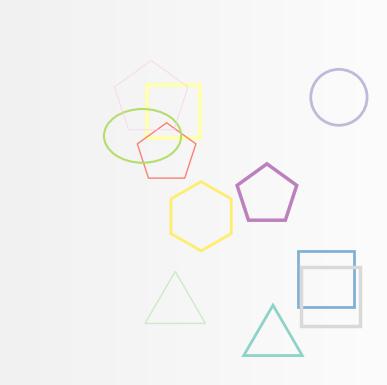[{"shape": "triangle", "thickness": 2, "radius": 0.44, "center": [0.704, 0.12]}, {"shape": "square", "thickness": 3, "radius": 0.34, "center": [0.448, 0.71]}, {"shape": "circle", "thickness": 2, "radius": 0.36, "center": [0.875, 0.747]}, {"shape": "pentagon", "thickness": 1, "radius": 0.4, "center": [0.43, 0.602]}, {"shape": "square", "thickness": 2, "radius": 0.36, "center": [0.842, 0.274]}, {"shape": "oval", "thickness": 1.5, "radius": 0.5, "center": [0.368, 0.647]}, {"shape": "pentagon", "thickness": 0.5, "radius": 0.5, "center": [0.39, 0.743]}, {"shape": "square", "thickness": 2.5, "radius": 0.38, "center": [0.852, 0.229]}, {"shape": "pentagon", "thickness": 2.5, "radius": 0.4, "center": [0.689, 0.494]}, {"shape": "triangle", "thickness": 1, "radius": 0.45, "center": [0.452, 0.205]}, {"shape": "hexagon", "thickness": 2, "radius": 0.45, "center": [0.519, 0.438]}]